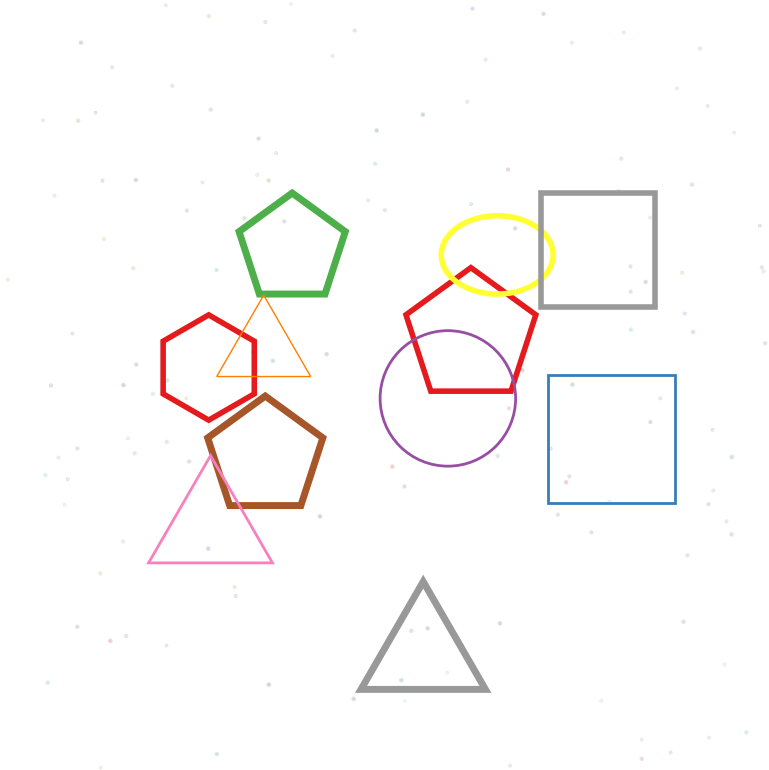[{"shape": "pentagon", "thickness": 2, "radius": 0.44, "center": [0.612, 0.564]}, {"shape": "hexagon", "thickness": 2, "radius": 0.34, "center": [0.271, 0.523]}, {"shape": "square", "thickness": 1, "radius": 0.41, "center": [0.794, 0.43]}, {"shape": "pentagon", "thickness": 2.5, "radius": 0.36, "center": [0.379, 0.677]}, {"shape": "circle", "thickness": 1, "radius": 0.44, "center": [0.582, 0.483]}, {"shape": "triangle", "thickness": 0.5, "radius": 0.35, "center": [0.342, 0.546]}, {"shape": "oval", "thickness": 2, "radius": 0.36, "center": [0.646, 0.669]}, {"shape": "pentagon", "thickness": 2.5, "radius": 0.39, "center": [0.344, 0.407]}, {"shape": "triangle", "thickness": 1, "radius": 0.46, "center": [0.273, 0.315]}, {"shape": "triangle", "thickness": 2.5, "radius": 0.47, "center": [0.55, 0.151]}, {"shape": "square", "thickness": 2, "radius": 0.37, "center": [0.777, 0.675]}]